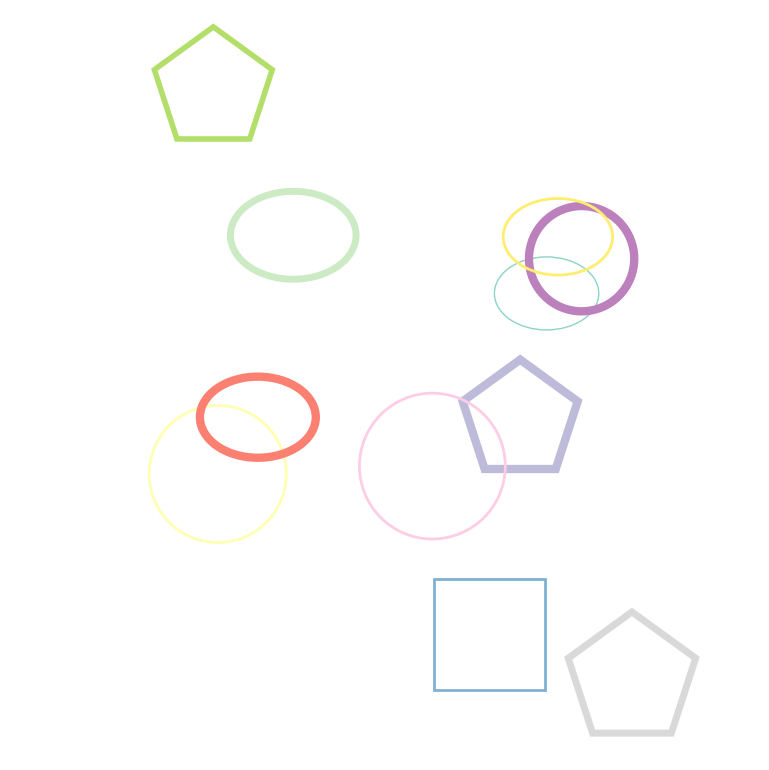[{"shape": "oval", "thickness": 0.5, "radius": 0.34, "center": [0.71, 0.619]}, {"shape": "circle", "thickness": 1, "radius": 0.45, "center": [0.283, 0.384]}, {"shape": "pentagon", "thickness": 3, "radius": 0.39, "center": [0.676, 0.454]}, {"shape": "oval", "thickness": 3, "radius": 0.38, "center": [0.335, 0.458]}, {"shape": "square", "thickness": 1, "radius": 0.36, "center": [0.635, 0.176]}, {"shape": "pentagon", "thickness": 2, "radius": 0.4, "center": [0.277, 0.885]}, {"shape": "circle", "thickness": 1, "radius": 0.47, "center": [0.562, 0.395]}, {"shape": "pentagon", "thickness": 2.5, "radius": 0.44, "center": [0.821, 0.118]}, {"shape": "circle", "thickness": 3, "radius": 0.34, "center": [0.755, 0.664]}, {"shape": "oval", "thickness": 2.5, "radius": 0.41, "center": [0.381, 0.694]}, {"shape": "oval", "thickness": 1, "radius": 0.36, "center": [0.725, 0.693]}]